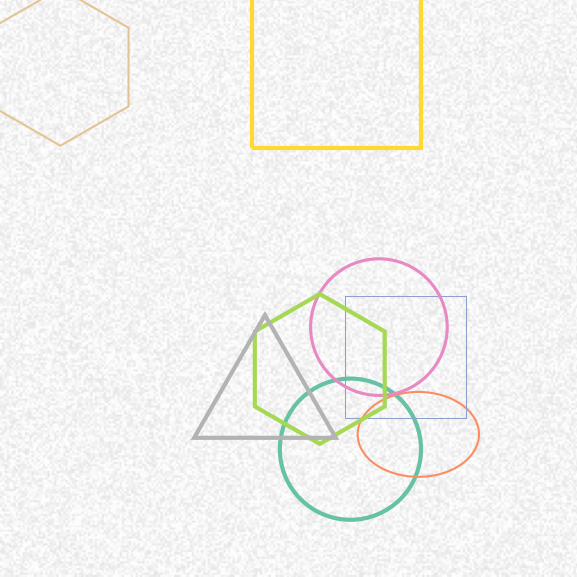[{"shape": "circle", "thickness": 2, "radius": 0.61, "center": [0.607, 0.221]}, {"shape": "oval", "thickness": 1, "radius": 0.53, "center": [0.724, 0.247]}, {"shape": "square", "thickness": 0.5, "radius": 0.53, "center": [0.702, 0.381]}, {"shape": "circle", "thickness": 1.5, "radius": 0.59, "center": [0.656, 0.433]}, {"shape": "hexagon", "thickness": 2, "radius": 0.65, "center": [0.554, 0.36]}, {"shape": "square", "thickness": 2, "radius": 0.73, "center": [0.582, 0.889]}, {"shape": "hexagon", "thickness": 1, "radius": 0.68, "center": [0.105, 0.883]}, {"shape": "triangle", "thickness": 2, "radius": 0.71, "center": [0.459, 0.312]}]